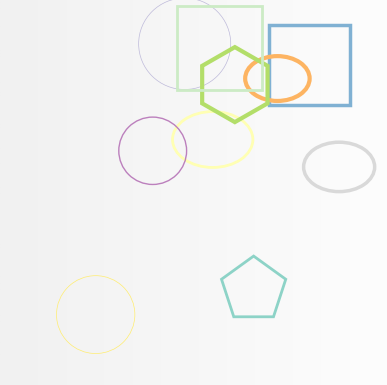[{"shape": "pentagon", "thickness": 2, "radius": 0.44, "center": [0.655, 0.248]}, {"shape": "oval", "thickness": 2, "radius": 0.52, "center": [0.549, 0.638]}, {"shape": "circle", "thickness": 0.5, "radius": 0.59, "center": [0.477, 0.886]}, {"shape": "square", "thickness": 2.5, "radius": 0.52, "center": [0.798, 0.831]}, {"shape": "oval", "thickness": 3, "radius": 0.42, "center": [0.716, 0.796]}, {"shape": "hexagon", "thickness": 3, "radius": 0.49, "center": [0.606, 0.78]}, {"shape": "oval", "thickness": 2.5, "radius": 0.46, "center": [0.875, 0.566]}, {"shape": "circle", "thickness": 1, "radius": 0.44, "center": [0.394, 0.608]}, {"shape": "square", "thickness": 2, "radius": 0.55, "center": [0.567, 0.876]}, {"shape": "circle", "thickness": 0.5, "radius": 0.51, "center": [0.247, 0.183]}]